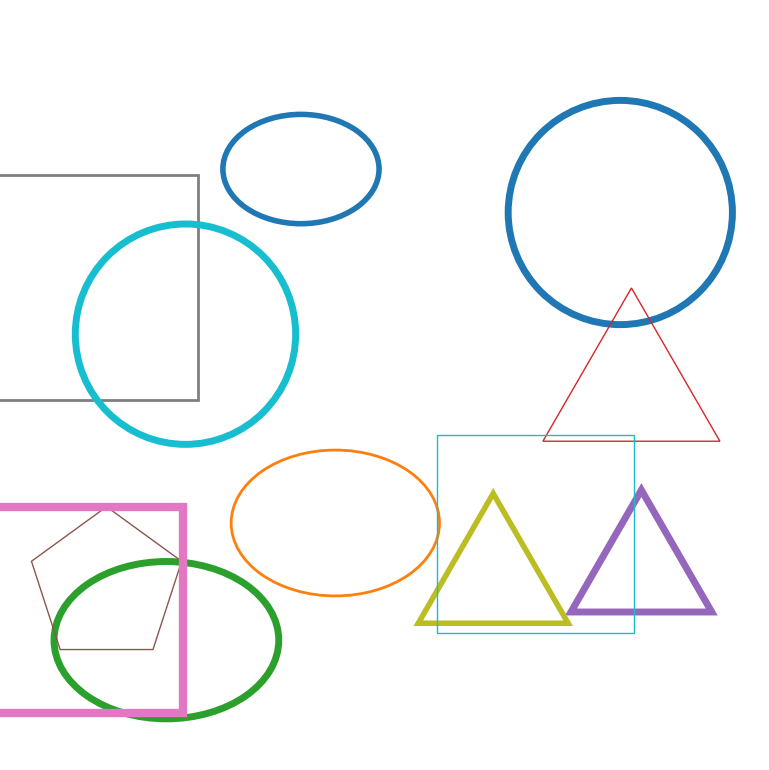[{"shape": "oval", "thickness": 2, "radius": 0.51, "center": [0.391, 0.78]}, {"shape": "circle", "thickness": 2.5, "radius": 0.73, "center": [0.806, 0.724]}, {"shape": "oval", "thickness": 1, "radius": 0.68, "center": [0.435, 0.321]}, {"shape": "oval", "thickness": 2.5, "radius": 0.73, "center": [0.216, 0.169]}, {"shape": "triangle", "thickness": 0.5, "radius": 0.66, "center": [0.82, 0.493]}, {"shape": "triangle", "thickness": 2.5, "radius": 0.53, "center": [0.833, 0.258]}, {"shape": "pentagon", "thickness": 0.5, "radius": 0.51, "center": [0.138, 0.239]}, {"shape": "square", "thickness": 3, "radius": 0.67, "center": [0.104, 0.208]}, {"shape": "square", "thickness": 1, "radius": 0.73, "center": [0.111, 0.627]}, {"shape": "triangle", "thickness": 2, "radius": 0.56, "center": [0.641, 0.247]}, {"shape": "square", "thickness": 0.5, "radius": 0.64, "center": [0.695, 0.307]}, {"shape": "circle", "thickness": 2.5, "radius": 0.72, "center": [0.241, 0.566]}]